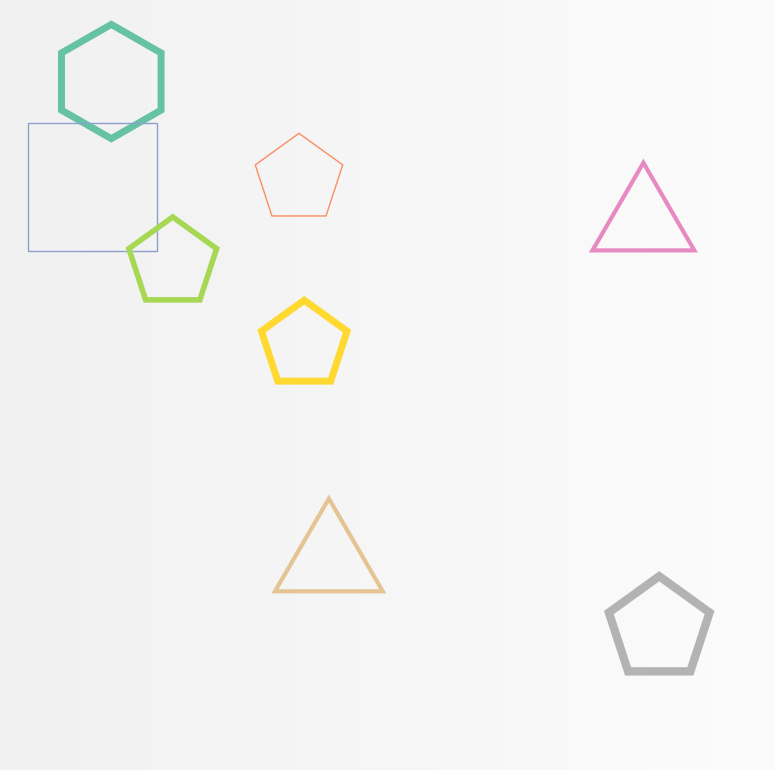[{"shape": "hexagon", "thickness": 2.5, "radius": 0.37, "center": [0.144, 0.894]}, {"shape": "pentagon", "thickness": 0.5, "radius": 0.3, "center": [0.386, 0.768]}, {"shape": "square", "thickness": 0.5, "radius": 0.42, "center": [0.119, 0.757]}, {"shape": "triangle", "thickness": 1.5, "radius": 0.38, "center": [0.83, 0.713]}, {"shape": "pentagon", "thickness": 2, "radius": 0.3, "center": [0.223, 0.659]}, {"shape": "pentagon", "thickness": 2.5, "radius": 0.29, "center": [0.393, 0.552]}, {"shape": "triangle", "thickness": 1.5, "radius": 0.4, "center": [0.424, 0.272]}, {"shape": "pentagon", "thickness": 3, "radius": 0.34, "center": [0.851, 0.183]}]